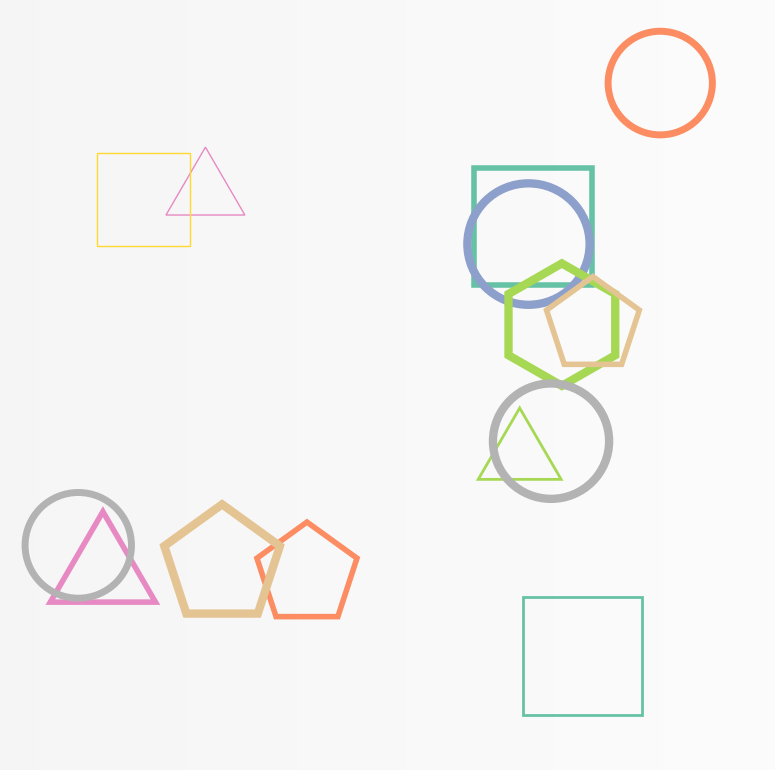[{"shape": "square", "thickness": 2, "radius": 0.38, "center": [0.687, 0.705]}, {"shape": "square", "thickness": 1, "radius": 0.38, "center": [0.752, 0.148]}, {"shape": "pentagon", "thickness": 2, "radius": 0.34, "center": [0.396, 0.254]}, {"shape": "circle", "thickness": 2.5, "radius": 0.34, "center": [0.852, 0.892]}, {"shape": "circle", "thickness": 3, "radius": 0.39, "center": [0.682, 0.683]}, {"shape": "triangle", "thickness": 2, "radius": 0.39, "center": [0.133, 0.257]}, {"shape": "triangle", "thickness": 0.5, "radius": 0.29, "center": [0.265, 0.75]}, {"shape": "triangle", "thickness": 1, "radius": 0.31, "center": [0.671, 0.408]}, {"shape": "hexagon", "thickness": 3, "radius": 0.4, "center": [0.725, 0.578]}, {"shape": "square", "thickness": 0.5, "radius": 0.3, "center": [0.185, 0.741]}, {"shape": "pentagon", "thickness": 2, "radius": 0.31, "center": [0.765, 0.578]}, {"shape": "pentagon", "thickness": 3, "radius": 0.39, "center": [0.287, 0.267]}, {"shape": "circle", "thickness": 2.5, "radius": 0.34, "center": [0.101, 0.292]}, {"shape": "circle", "thickness": 3, "radius": 0.37, "center": [0.711, 0.427]}]